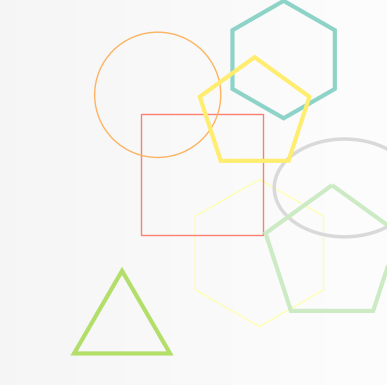[{"shape": "hexagon", "thickness": 3, "radius": 0.76, "center": [0.732, 0.845]}, {"shape": "hexagon", "thickness": 1, "radius": 0.96, "center": [0.669, 0.343]}, {"shape": "square", "thickness": 1, "radius": 0.78, "center": [0.522, 0.547]}, {"shape": "circle", "thickness": 1, "radius": 0.81, "center": [0.407, 0.754]}, {"shape": "triangle", "thickness": 3, "radius": 0.72, "center": [0.315, 0.153]}, {"shape": "oval", "thickness": 2.5, "radius": 0.91, "center": [0.889, 0.512]}, {"shape": "pentagon", "thickness": 3, "radius": 0.9, "center": [0.857, 0.338]}, {"shape": "pentagon", "thickness": 3, "radius": 0.74, "center": [0.657, 0.703]}]